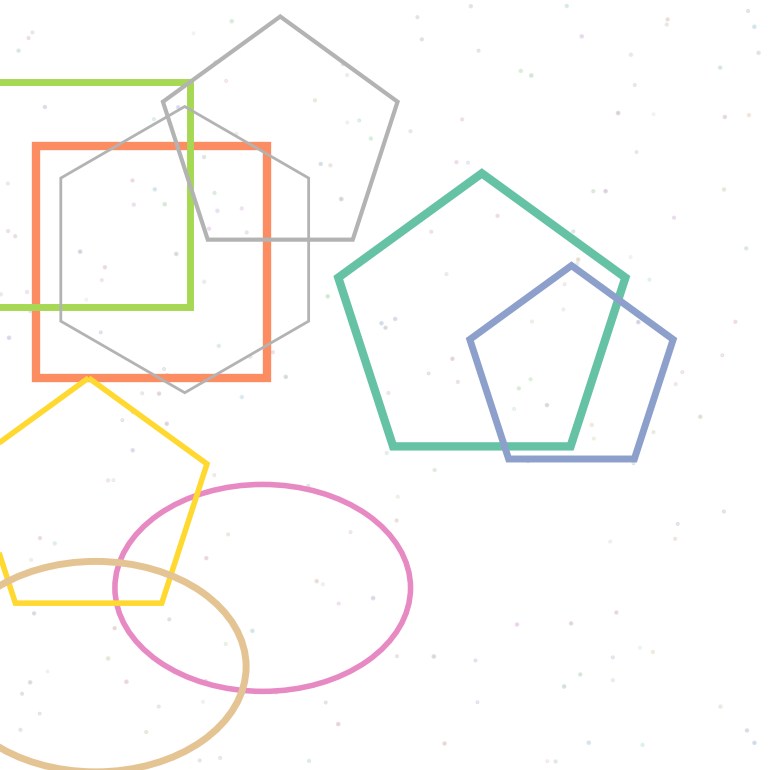[{"shape": "pentagon", "thickness": 3, "radius": 0.98, "center": [0.626, 0.579]}, {"shape": "square", "thickness": 3, "radius": 0.75, "center": [0.196, 0.66]}, {"shape": "pentagon", "thickness": 2.5, "radius": 0.69, "center": [0.742, 0.516]}, {"shape": "oval", "thickness": 2, "radius": 0.96, "center": [0.341, 0.236]}, {"shape": "square", "thickness": 2.5, "radius": 0.73, "center": [0.102, 0.747]}, {"shape": "pentagon", "thickness": 2, "radius": 0.81, "center": [0.115, 0.348]}, {"shape": "oval", "thickness": 2.5, "radius": 0.98, "center": [0.124, 0.134]}, {"shape": "pentagon", "thickness": 1.5, "radius": 0.8, "center": [0.364, 0.818]}, {"shape": "hexagon", "thickness": 1, "radius": 0.93, "center": [0.24, 0.676]}]